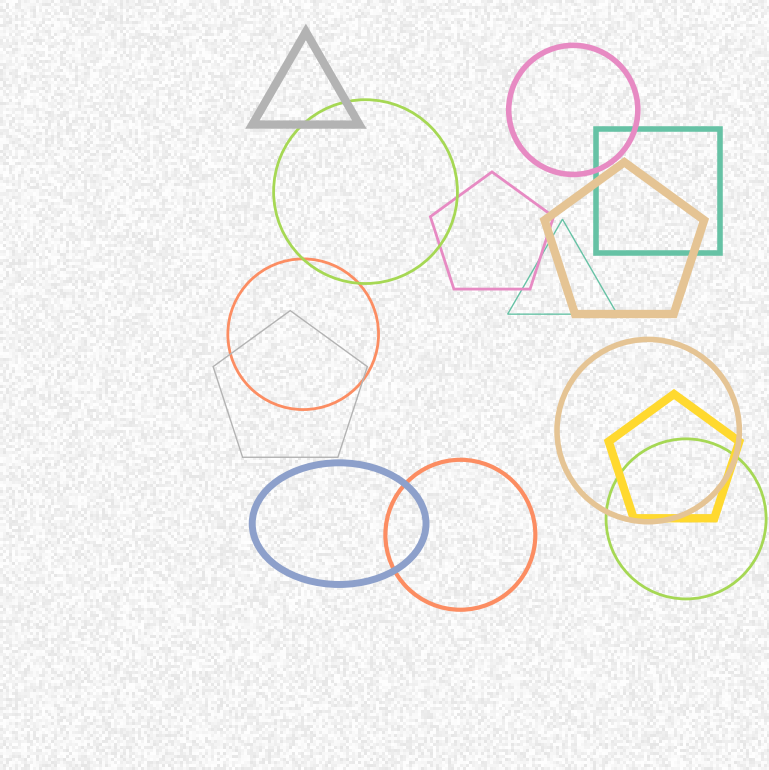[{"shape": "square", "thickness": 2, "radius": 0.4, "center": [0.855, 0.752]}, {"shape": "triangle", "thickness": 0.5, "radius": 0.41, "center": [0.73, 0.633]}, {"shape": "circle", "thickness": 1, "radius": 0.49, "center": [0.394, 0.566]}, {"shape": "circle", "thickness": 1.5, "radius": 0.49, "center": [0.598, 0.305]}, {"shape": "oval", "thickness": 2.5, "radius": 0.56, "center": [0.44, 0.32]}, {"shape": "circle", "thickness": 2, "radius": 0.42, "center": [0.745, 0.857]}, {"shape": "pentagon", "thickness": 1, "radius": 0.42, "center": [0.639, 0.693]}, {"shape": "circle", "thickness": 1, "radius": 0.6, "center": [0.475, 0.751]}, {"shape": "circle", "thickness": 1, "radius": 0.52, "center": [0.891, 0.326]}, {"shape": "pentagon", "thickness": 3, "radius": 0.45, "center": [0.875, 0.399]}, {"shape": "pentagon", "thickness": 3, "radius": 0.55, "center": [0.811, 0.68]}, {"shape": "circle", "thickness": 2, "radius": 0.59, "center": [0.842, 0.441]}, {"shape": "pentagon", "thickness": 0.5, "radius": 0.53, "center": [0.377, 0.491]}, {"shape": "triangle", "thickness": 3, "radius": 0.4, "center": [0.397, 0.878]}]